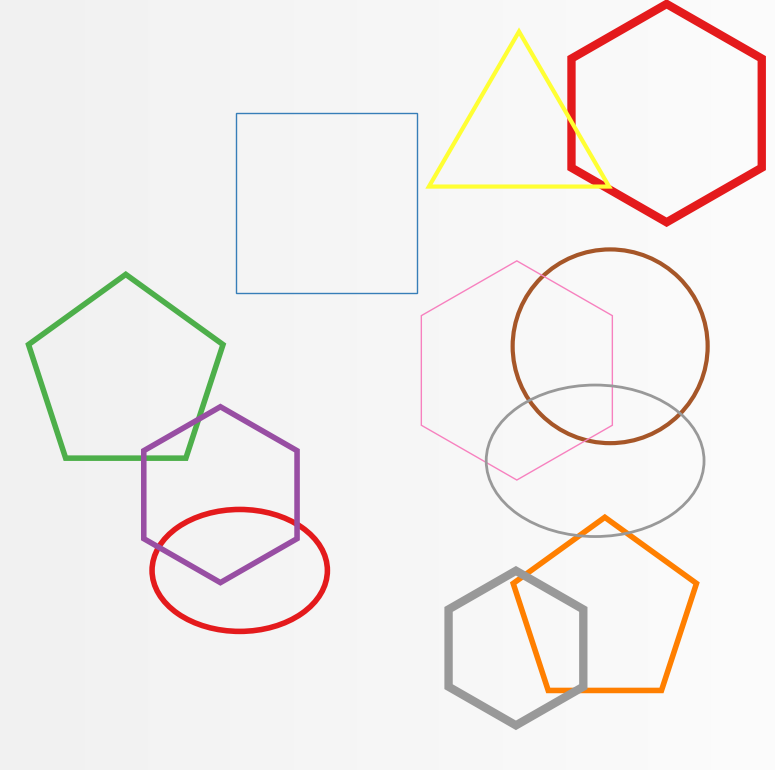[{"shape": "oval", "thickness": 2, "radius": 0.57, "center": [0.309, 0.259]}, {"shape": "hexagon", "thickness": 3, "radius": 0.71, "center": [0.86, 0.853]}, {"shape": "square", "thickness": 0.5, "radius": 0.58, "center": [0.421, 0.737]}, {"shape": "pentagon", "thickness": 2, "radius": 0.66, "center": [0.162, 0.512]}, {"shape": "hexagon", "thickness": 2, "radius": 0.57, "center": [0.284, 0.358]}, {"shape": "pentagon", "thickness": 2, "radius": 0.62, "center": [0.78, 0.204]}, {"shape": "triangle", "thickness": 1.5, "radius": 0.67, "center": [0.67, 0.825]}, {"shape": "circle", "thickness": 1.5, "radius": 0.63, "center": [0.787, 0.55]}, {"shape": "hexagon", "thickness": 0.5, "radius": 0.71, "center": [0.667, 0.519]}, {"shape": "hexagon", "thickness": 3, "radius": 0.5, "center": [0.666, 0.158]}, {"shape": "oval", "thickness": 1, "radius": 0.7, "center": [0.768, 0.402]}]